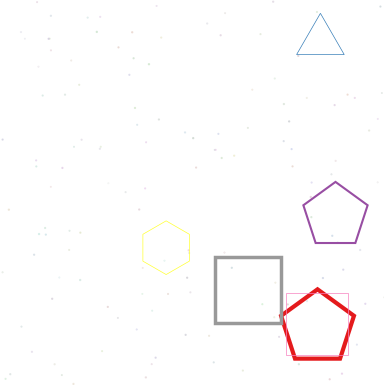[{"shape": "pentagon", "thickness": 3, "radius": 0.5, "center": [0.825, 0.149]}, {"shape": "triangle", "thickness": 0.5, "radius": 0.36, "center": [0.832, 0.894]}, {"shape": "pentagon", "thickness": 1.5, "radius": 0.44, "center": [0.871, 0.44]}, {"shape": "hexagon", "thickness": 0.5, "radius": 0.35, "center": [0.432, 0.357]}, {"shape": "square", "thickness": 0.5, "radius": 0.4, "center": [0.823, 0.157]}, {"shape": "square", "thickness": 2.5, "radius": 0.43, "center": [0.644, 0.247]}]